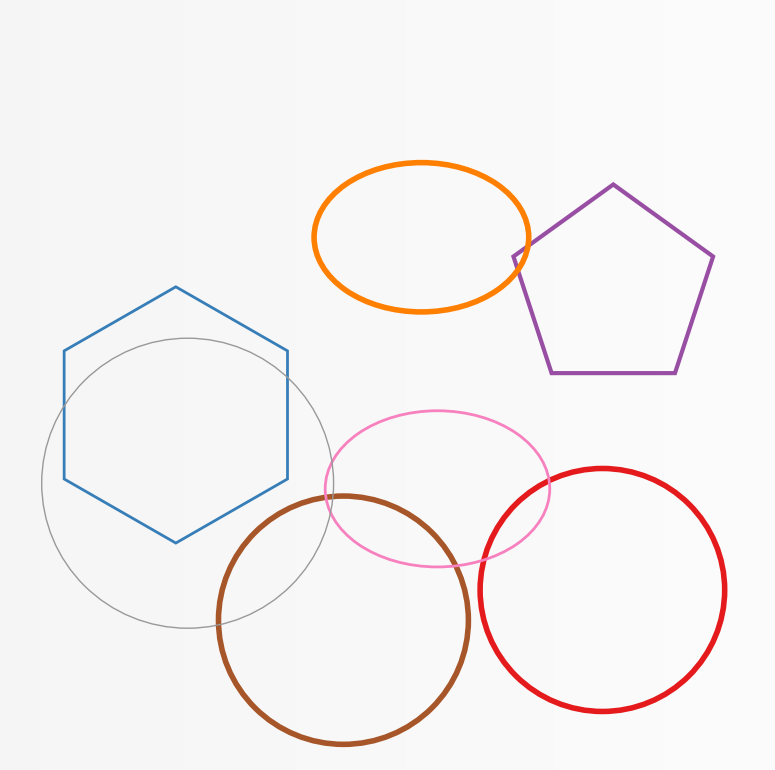[{"shape": "circle", "thickness": 2, "radius": 0.79, "center": [0.777, 0.234]}, {"shape": "hexagon", "thickness": 1, "radius": 0.83, "center": [0.227, 0.461]}, {"shape": "pentagon", "thickness": 1.5, "radius": 0.68, "center": [0.791, 0.625]}, {"shape": "oval", "thickness": 2, "radius": 0.69, "center": [0.544, 0.692]}, {"shape": "circle", "thickness": 2, "radius": 0.81, "center": [0.443, 0.195]}, {"shape": "oval", "thickness": 1, "radius": 0.72, "center": [0.564, 0.365]}, {"shape": "circle", "thickness": 0.5, "radius": 0.94, "center": [0.242, 0.372]}]